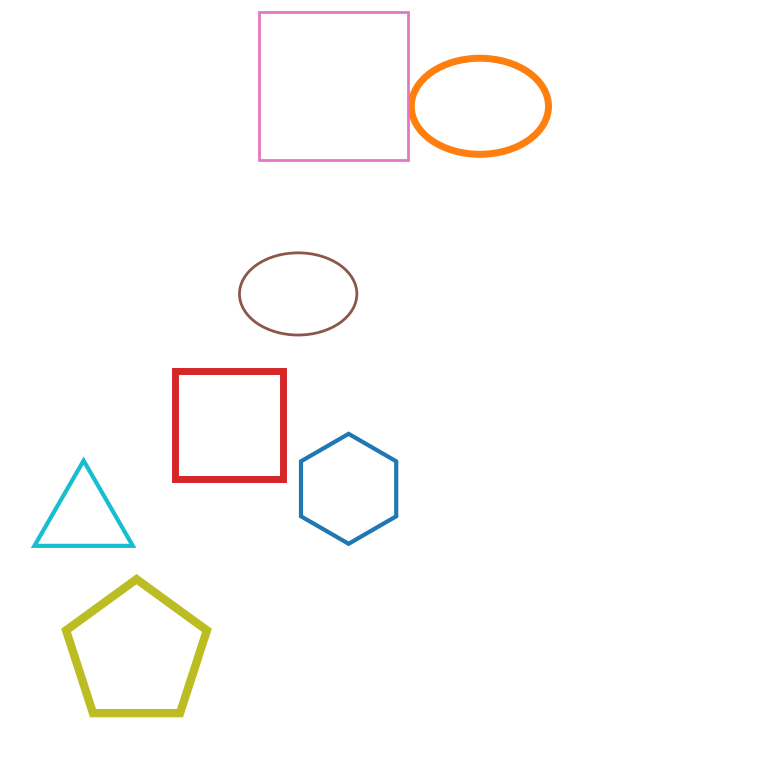[{"shape": "hexagon", "thickness": 1.5, "radius": 0.36, "center": [0.453, 0.365]}, {"shape": "oval", "thickness": 2.5, "radius": 0.45, "center": [0.623, 0.862]}, {"shape": "square", "thickness": 2.5, "radius": 0.35, "center": [0.298, 0.448]}, {"shape": "oval", "thickness": 1, "radius": 0.38, "center": [0.387, 0.618]}, {"shape": "square", "thickness": 1, "radius": 0.48, "center": [0.433, 0.888]}, {"shape": "pentagon", "thickness": 3, "radius": 0.48, "center": [0.177, 0.152]}, {"shape": "triangle", "thickness": 1.5, "radius": 0.37, "center": [0.109, 0.328]}]